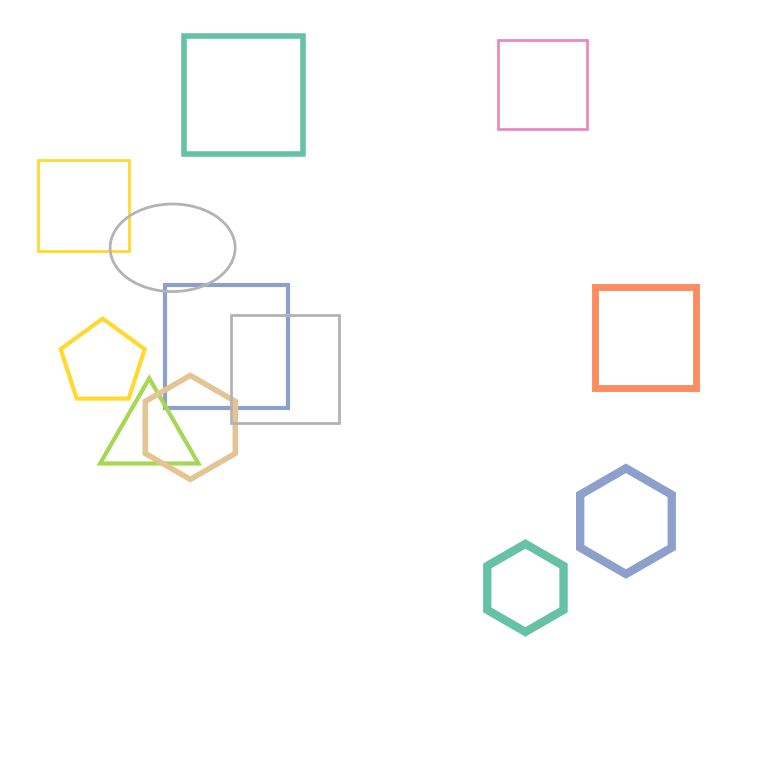[{"shape": "hexagon", "thickness": 3, "radius": 0.29, "center": [0.682, 0.236]}, {"shape": "square", "thickness": 2, "radius": 0.38, "center": [0.316, 0.877]}, {"shape": "square", "thickness": 2.5, "radius": 0.33, "center": [0.839, 0.561]}, {"shape": "square", "thickness": 1.5, "radius": 0.4, "center": [0.294, 0.55]}, {"shape": "hexagon", "thickness": 3, "radius": 0.34, "center": [0.813, 0.323]}, {"shape": "square", "thickness": 1, "radius": 0.29, "center": [0.704, 0.89]}, {"shape": "triangle", "thickness": 1.5, "radius": 0.37, "center": [0.194, 0.435]}, {"shape": "pentagon", "thickness": 1.5, "radius": 0.29, "center": [0.133, 0.529]}, {"shape": "square", "thickness": 1, "radius": 0.3, "center": [0.109, 0.733]}, {"shape": "hexagon", "thickness": 2, "radius": 0.34, "center": [0.247, 0.445]}, {"shape": "square", "thickness": 1, "radius": 0.35, "center": [0.37, 0.521]}, {"shape": "oval", "thickness": 1, "radius": 0.41, "center": [0.224, 0.678]}]